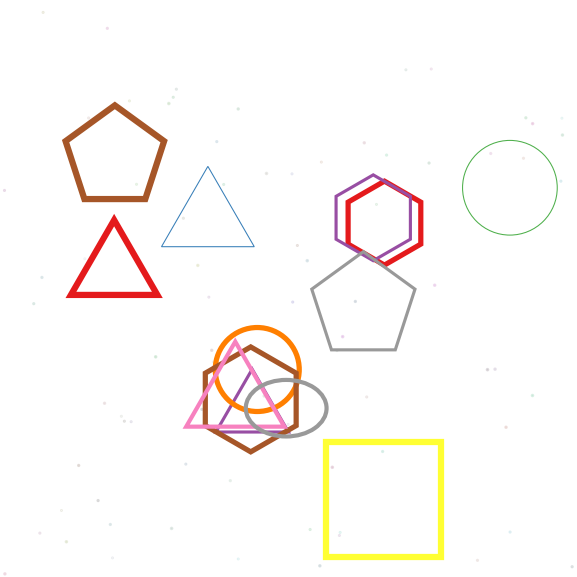[{"shape": "triangle", "thickness": 3, "radius": 0.43, "center": [0.198, 0.532]}, {"shape": "hexagon", "thickness": 2.5, "radius": 0.36, "center": [0.666, 0.613]}, {"shape": "triangle", "thickness": 0.5, "radius": 0.46, "center": [0.36, 0.618]}, {"shape": "circle", "thickness": 0.5, "radius": 0.41, "center": [0.883, 0.674]}, {"shape": "hexagon", "thickness": 1.5, "radius": 0.37, "center": [0.646, 0.622]}, {"shape": "triangle", "thickness": 1.5, "radius": 0.36, "center": [0.437, 0.287]}, {"shape": "circle", "thickness": 2.5, "radius": 0.36, "center": [0.445, 0.359]}, {"shape": "square", "thickness": 3, "radius": 0.5, "center": [0.664, 0.134]}, {"shape": "hexagon", "thickness": 2.5, "radius": 0.45, "center": [0.434, 0.308]}, {"shape": "pentagon", "thickness": 3, "radius": 0.45, "center": [0.199, 0.727]}, {"shape": "triangle", "thickness": 2, "radius": 0.49, "center": [0.407, 0.309]}, {"shape": "pentagon", "thickness": 1.5, "radius": 0.47, "center": [0.629, 0.469]}, {"shape": "oval", "thickness": 2, "radius": 0.35, "center": [0.496, 0.292]}]